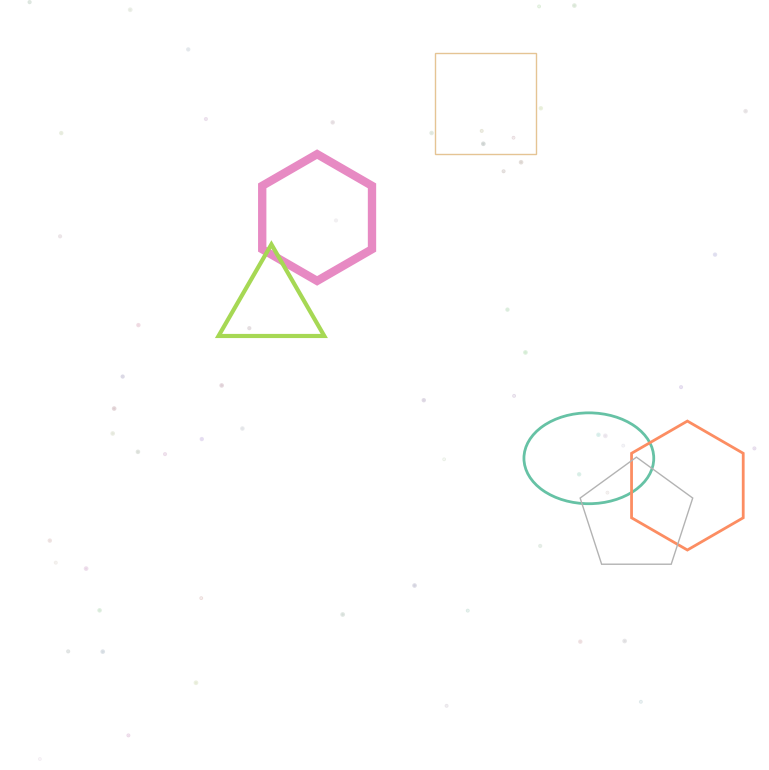[{"shape": "oval", "thickness": 1, "radius": 0.42, "center": [0.765, 0.405]}, {"shape": "hexagon", "thickness": 1, "radius": 0.42, "center": [0.893, 0.369]}, {"shape": "hexagon", "thickness": 3, "radius": 0.41, "center": [0.412, 0.717]}, {"shape": "triangle", "thickness": 1.5, "radius": 0.4, "center": [0.352, 0.603]}, {"shape": "square", "thickness": 0.5, "radius": 0.33, "center": [0.631, 0.866]}, {"shape": "pentagon", "thickness": 0.5, "radius": 0.38, "center": [0.827, 0.329]}]